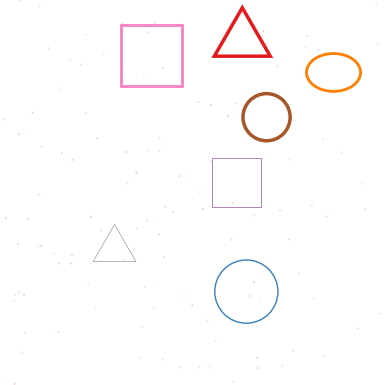[{"shape": "triangle", "thickness": 2.5, "radius": 0.42, "center": [0.629, 0.896]}, {"shape": "circle", "thickness": 1, "radius": 0.41, "center": [0.64, 0.243]}, {"shape": "square", "thickness": 0.5, "radius": 0.32, "center": [0.614, 0.526]}, {"shape": "oval", "thickness": 2, "radius": 0.35, "center": [0.866, 0.812]}, {"shape": "circle", "thickness": 2.5, "radius": 0.31, "center": [0.692, 0.696]}, {"shape": "square", "thickness": 2, "radius": 0.4, "center": [0.393, 0.856]}, {"shape": "triangle", "thickness": 0.5, "radius": 0.32, "center": [0.298, 0.353]}]